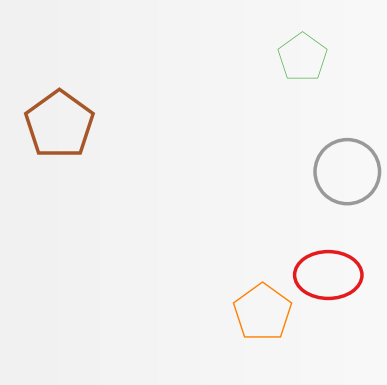[{"shape": "oval", "thickness": 2.5, "radius": 0.43, "center": [0.847, 0.286]}, {"shape": "pentagon", "thickness": 0.5, "radius": 0.33, "center": [0.781, 0.851]}, {"shape": "pentagon", "thickness": 1, "radius": 0.39, "center": [0.678, 0.189]}, {"shape": "pentagon", "thickness": 2.5, "radius": 0.46, "center": [0.153, 0.677]}, {"shape": "circle", "thickness": 2.5, "radius": 0.42, "center": [0.896, 0.554]}]